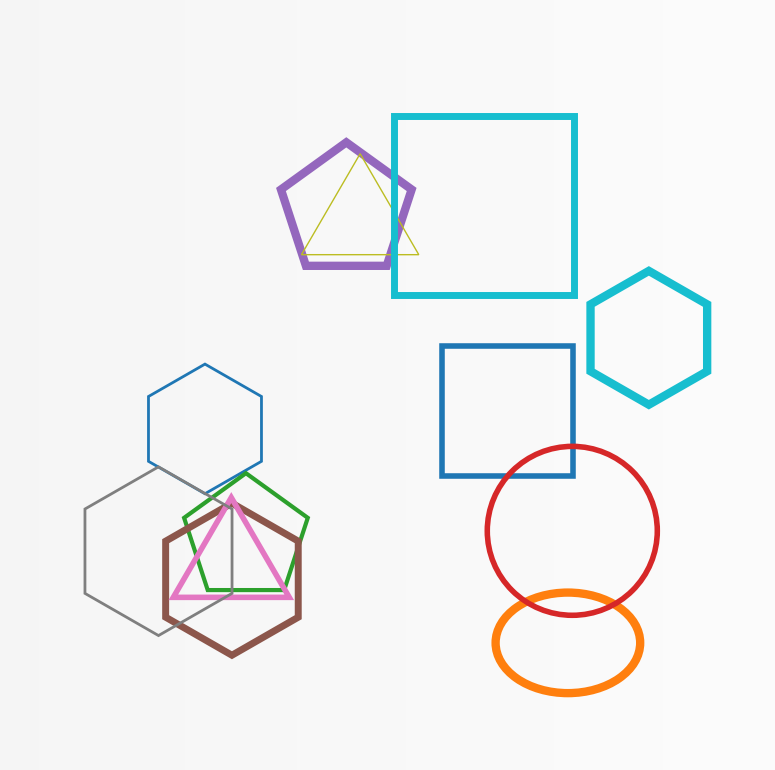[{"shape": "square", "thickness": 2, "radius": 0.42, "center": [0.655, 0.466]}, {"shape": "hexagon", "thickness": 1, "radius": 0.42, "center": [0.264, 0.443]}, {"shape": "oval", "thickness": 3, "radius": 0.47, "center": [0.733, 0.165]}, {"shape": "pentagon", "thickness": 1.5, "radius": 0.42, "center": [0.317, 0.302]}, {"shape": "circle", "thickness": 2, "radius": 0.55, "center": [0.738, 0.311]}, {"shape": "pentagon", "thickness": 3, "radius": 0.44, "center": [0.447, 0.727]}, {"shape": "hexagon", "thickness": 2.5, "radius": 0.49, "center": [0.299, 0.248]}, {"shape": "triangle", "thickness": 2, "radius": 0.43, "center": [0.298, 0.267]}, {"shape": "hexagon", "thickness": 1, "radius": 0.55, "center": [0.205, 0.284]}, {"shape": "triangle", "thickness": 0.5, "radius": 0.44, "center": [0.465, 0.713]}, {"shape": "square", "thickness": 2.5, "radius": 0.58, "center": [0.624, 0.733]}, {"shape": "hexagon", "thickness": 3, "radius": 0.43, "center": [0.837, 0.561]}]